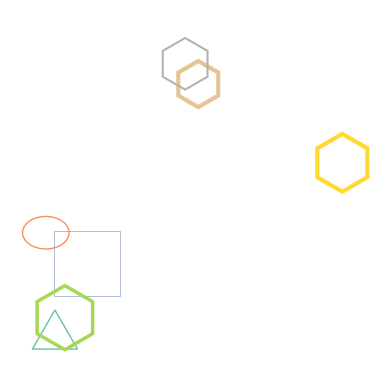[{"shape": "triangle", "thickness": 1, "radius": 0.34, "center": [0.143, 0.127]}, {"shape": "oval", "thickness": 1, "radius": 0.3, "center": [0.119, 0.396]}, {"shape": "square", "thickness": 0.5, "radius": 0.43, "center": [0.227, 0.315]}, {"shape": "hexagon", "thickness": 2.5, "radius": 0.42, "center": [0.168, 0.175]}, {"shape": "hexagon", "thickness": 3, "radius": 0.38, "center": [0.889, 0.577]}, {"shape": "hexagon", "thickness": 3, "radius": 0.3, "center": [0.515, 0.782]}, {"shape": "hexagon", "thickness": 1.5, "radius": 0.34, "center": [0.481, 0.834]}]